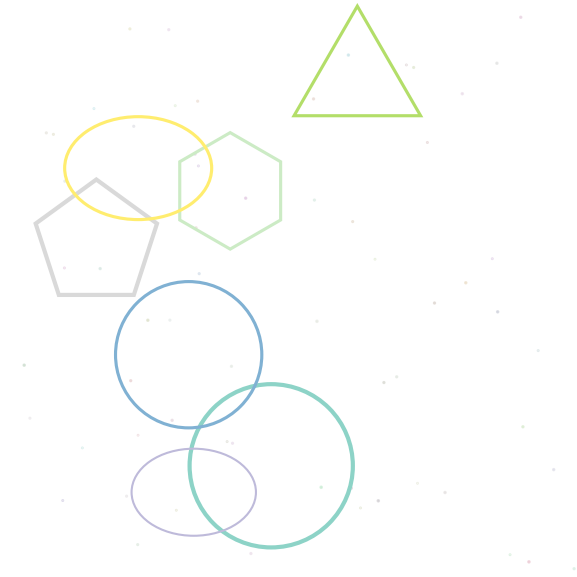[{"shape": "circle", "thickness": 2, "radius": 0.71, "center": [0.47, 0.193]}, {"shape": "oval", "thickness": 1, "radius": 0.54, "center": [0.336, 0.147]}, {"shape": "circle", "thickness": 1.5, "radius": 0.63, "center": [0.327, 0.385]}, {"shape": "triangle", "thickness": 1.5, "radius": 0.63, "center": [0.619, 0.862]}, {"shape": "pentagon", "thickness": 2, "radius": 0.55, "center": [0.167, 0.578]}, {"shape": "hexagon", "thickness": 1.5, "radius": 0.5, "center": [0.399, 0.669]}, {"shape": "oval", "thickness": 1.5, "radius": 0.64, "center": [0.239, 0.708]}]